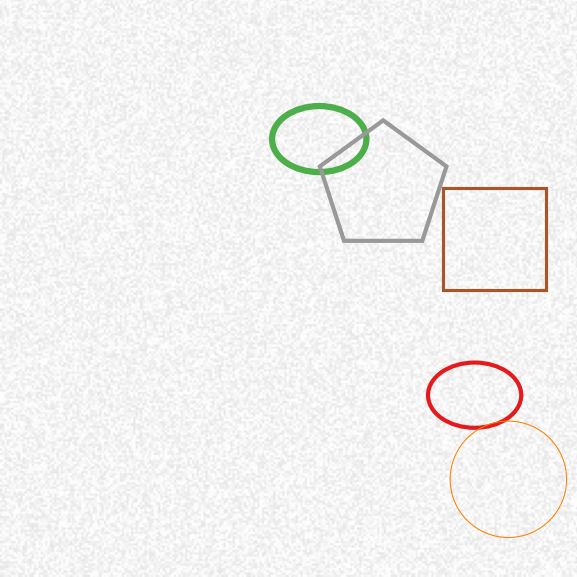[{"shape": "oval", "thickness": 2, "radius": 0.4, "center": [0.822, 0.315]}, {"shape": "oval", "thickness": 3, "radius": 0.41, "center": [0.553, 0.758]}, {"shape": "circle", "thickness": 0.5, "radius": 0.5, "center": [0.88, 0.169]}, {"shape": "square", "thickness": 1.5, "radius": 0.45, "center": [0.856, 0.585]}, {"shape": "pentagon", "thickness": 2, "radius": 0.58, "center": [0.663, 0.675]}]